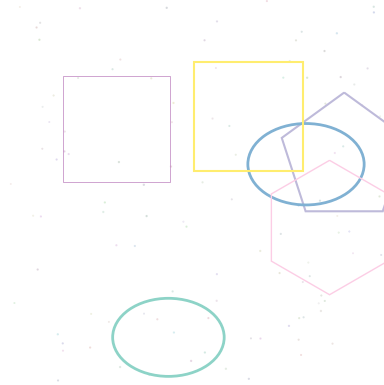[{"shape": "oval", "thickness": 2, "radius": 0.72, "center": [0.437, 0.124]}, {"shape": "pentagon", "thickness": 1.5, "radius": 0.85, "center": [0.894, 0.589]}, {"shape": "oval", "thickness": 2, "radius": 0.76, "center": [0.795, 0.573]}, {"shape": "hexagon", "thickness": 1, "radius": 0.87, "center": [0.856, 0.409]}, {"shape": "square", "thickness": 0.5, "radius": 0.69, "center": [0.302, 0.665]}, {"shape": "square", "thickness": 1.5, "radius": 0.7, "center": [0.645, 0.698]}]